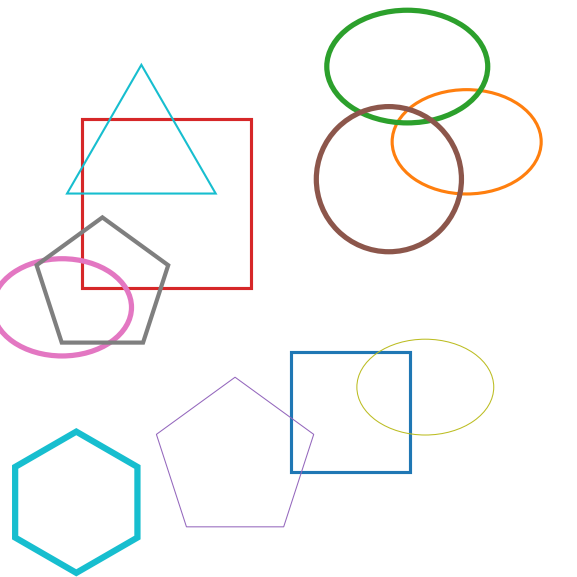[{"shape": "square", "thickness": 1.5, "radius": 0.52, "center": [0.607, 0.285]}, {"shape": "oval", "thickness": 1.5, "radius": 0.65, "center": [0.808, 0.754]}, {"shape": "oval", "thickness": 2.5, "radius": 0.7, "center": [0.705, 0.884]}, {"shape": "square", "thickness": 1.5, "radius": 0.73, "center": [0.288, 0.647]}, {"shape": "pentagon", "thickness": 0.5, "radius": 0.72, "center": [0.407, 0.203]}, {"shape": "circle", "thickness": 2.5, "radius": 0.63, "center": [0.673, 0.689]}, {"shape": "oval", "thickness": 2.5, "radius": 0.6, "center": [0.107, 0.467]}, {"shape": "pentagon", "thickness": 2, "radius": 0.6, "center": [0.177, 0.503]}, {"shape": "oval", "thickness": 0.5, "radius": 0.59, "center": [0.736, 0.329]}, {"shape": "triangle", "thickness": 1, "radius": 0.74, "center": [0.245, 0.738]}, {"shape": "hexagon", "thickness": 3, "radius": 0.61, "center": [0.132, 0.129]}]